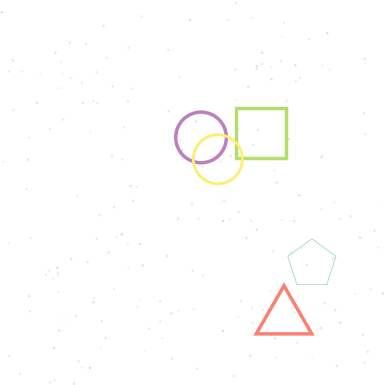[{"shape": "pentagon", "thickness": 0.5, "radius": 0.33, "center": [0.81, 0.314]}, {"shape": "triangle", "thickness": 2.5, "radius": 0.42, "center": [0.738, 0.174]}, {"shape": "square", "thickness": 2.5, "radius": 0.32, "center": [0.678, 0.654]}, {"shape": "circle", "thickness": 2.5, "radius": 0.33, "center": [0.522, 0.643]}, {"shape": "circle", "thickness": 2, "radius": 0.32, "center": [0.566, 0.586]}]